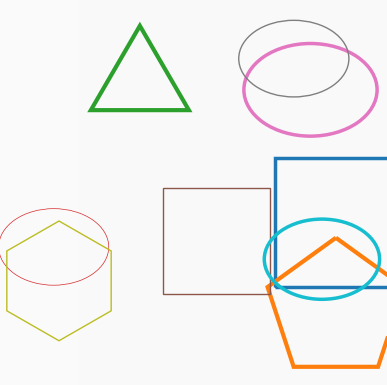[{"shape": "square", "thickness": 2.5, "radius": 0.84, "center": [0.877, 0.421]}, {"shape": "pentagon", "thickness": 3, "radius": 0.93, "center": [0.867, 0.197]}, {"shape": "triangle", "thickness": 3, "radius": 0.73, "center": [0.361, 0.787]}, {"shape": "oval", "thickness": 0.5, "radius": 0.71, "center": [0.139, 0.359]}, {"shape": "square", "thickness": 1, "radius": 0.68, "center": [0.559, 0.374]}, {"shape": "oval", "thickness": 2.5, "radius": 0.86, "center": [0.801, 0.767]}, {"shape": "oval", "thickness": 1, "radius": 0.71, "center": [0.758, 0.848]}, {"shape": "hexagon", "thickness": 1, "radius": 0.78, "center": [0.152, 0.27]}, {"shape": "oval", "thickness": 2.5, "radius": 0.74, "center": [0.831, 0.327]}]